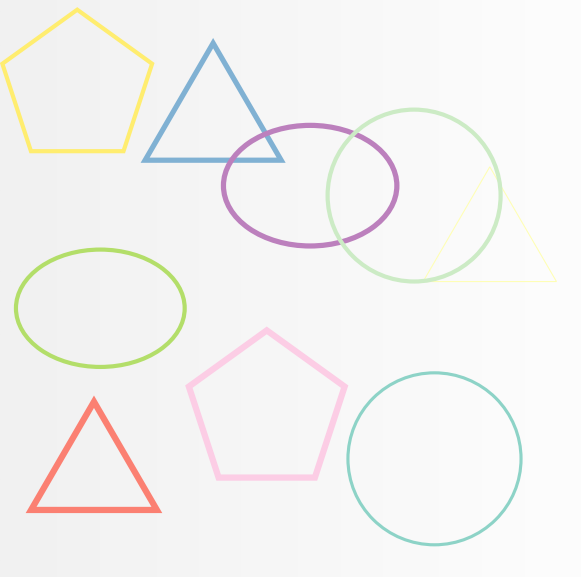[{"shape": "circle", "thickness": 1.5, "radius": 0.74, "center": [0.748, 0.205]}, {"shape": "triangle", "thickness": 0.5, "radius": 0.66, "center": [0.843, 0.578]}, {"shape": "triangle", "thickness": 3, "radius": 0.62, "center": [0.162, 0.179]}, {"shape": "triangle", "thickness": 2.5, "radius": 0.68, "center": [0.367, 0.789]}, {"shape": "oval", "thickness": 2, "radius": 0.73, "center": [0.173, 0.465]}, {"shape": "pentagon", "thickness": 3, "radius": 0.7, "center": [0.459, 0.286]}, {"shape": "oval", "thickness": 2.5, "radius": 0.75, "center": [0.534, 0.678]}, {"shape": "circle", "thickness": 2, "radius": 0.74, "center": [0.712, 0.661]}, {"shape": "pentagon", "thickness": 2, "radius": 0.68, "center": [0.133, 0.847]}]